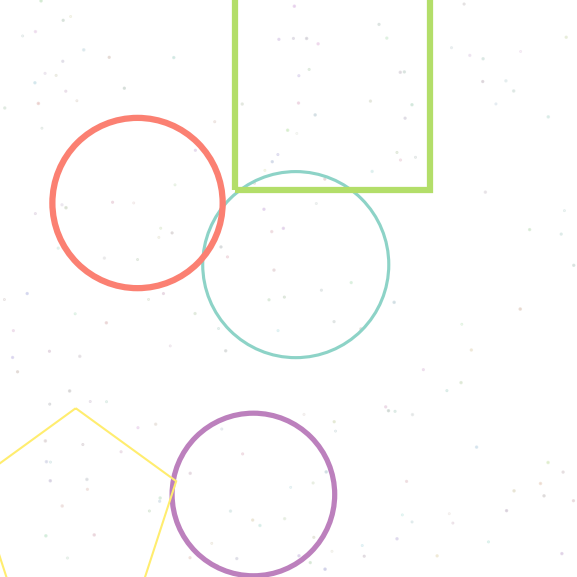[{"shape": "circle", "thickness": 1.5, "radius": 0.81, "center": [0.512, 0.541]}, {"shape": "circle", "thickness": 3, "radius": 0.74, "center": [0.238, 0.648]}, {"shape": "square", "thickness": 3, "radius": 0.84, "center": [0.576, 0.839]}, {"shape": "circle", "thickness": 2.5, "radius": 0.7, "center": [0.439, 0.143]}, {"shape": "pentagon", "thickness": 1, "radius": 0.91, "center": [0.131, 0.109]}]